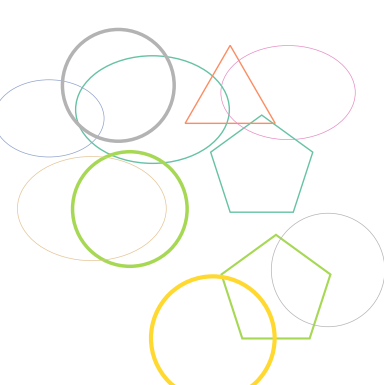[{"shape": "oval", "thickness": 1, "radius": 1.0, "center": [0.396, 0.715]}, {"shape": "pentagon", "thickness": 1, "radius": 0.7, "center": [0.68, 0.562]}, {"shape": "triangle", "thickness": 1, "radius": 0.68, "center": [0.598, 0.747]}, {"shape": "oval", "thickness": 0.5, "radius": 0.72, "center": [0.127, 0.693]}, {"shape": "oval", "thickness": 0.5, "radius": 0.87, "center": [0.748, 0.76]}, {"shape": "circle", "thickness": 2.5, "radius": 0.74, "center": [0.337, 0.457]}, {"shape": "pentagon", "thickness": 1.5, "radius": 0.74, "center": [0.717, 0.241]}, {"shape": "circle", "thickness": 3, "radius": 0.8, "center": [0.553, 0.122]}, {"shape": "oval", "thickness": 0.5, "radius": 0.97, "center": [0.239, 0.458]}, {"shape": "circle", "thickness": 2.5, "radius": 0.73, "center": [0.307, 0.778]}, {"shape": "circle", "thickness": 0.5, "radius": 0.74, "center": [0.852, 0.299]}]